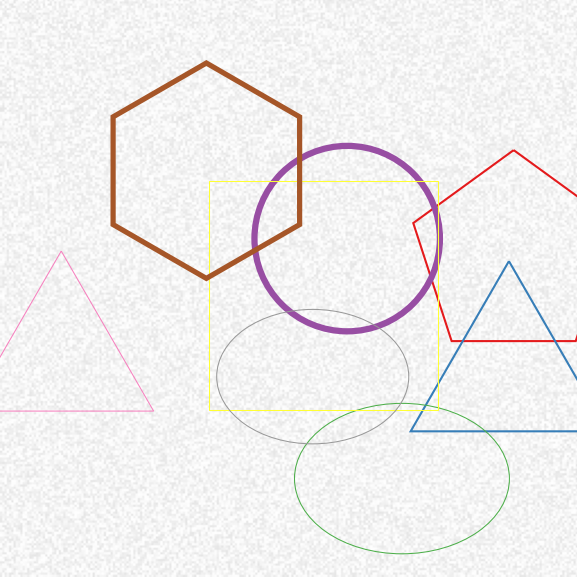[{"shape": "pentagon", "thickness": 1, "radius": 0.91, "center": [0.889, 0.556]}, {"shape": "triangle", "thickness": 1, "radius": 0.98, "center": [0.881, 0.35]}, {"shape": "oval", "thickness": 0.5, "radius": 0.93, "center": [0.696, 0.17]}, {"shape": "circle", "thickness": 3, "radius": 0.8, "center": [0.601, 0.586]}, {"shape": "square", "thickness": 0.5, "radius": 0.99, "center": [0.56, 0.488]}, {"shape": "hexagon", "thickness": 2.5, "radius": 0.93, "center": [0.357, 0.704]}, {"shape": "triangle", "thickness": 0.5, "radius": 0.92, "center": [0.106, 0.38]}, {"shape": "oval", "thickness": 0.5, "radius": 0.83, "center": [0.542, 0.347]}]